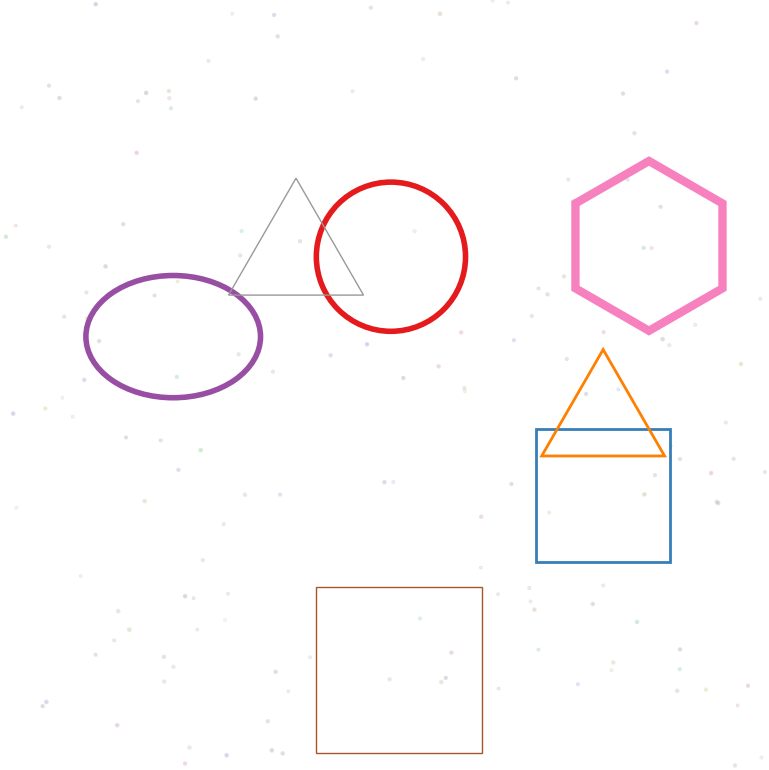[{"shape": "circle", "thickness": 2, "radius": 0.48, "center": [0.508, 0.667]}, {"shape": "square", "thickness": 1, "radius": 0.43, "center": [0.783, 0.356]}, {"shape": "oval", "thickness": 2, "radius": 0.57, "center": [0.225, 0.563]}, {"shape": "triangle", "thickness": 1, "radius": 0.46, "center": [0.783, 0.454]}, {"shape": "square", "thickness": 0.5, "radius": 0.54, "center": [0.518, 0.13]}, {"shape": "hexagon", "thickness": 3, "radius": 0.55, "center": [0.843, 0.681]}, {"shape": "triangle", "thickness": 0.5, "radius": 0.51, "center": [0.384, 0.667]}]